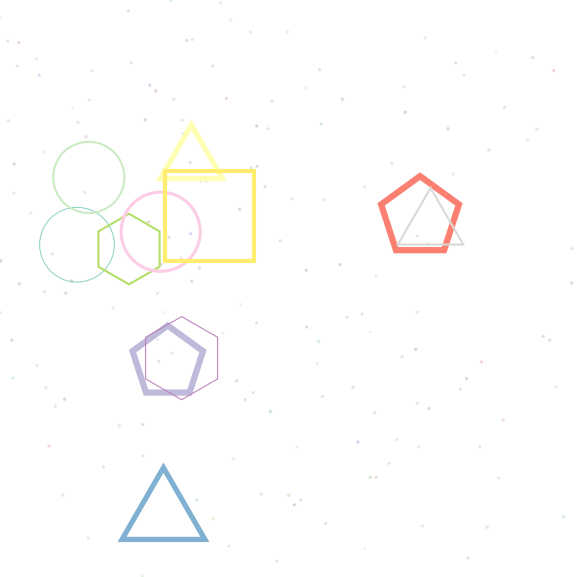[{"shape": "circle", "thickness": 0.5, "radius": 0.32, "center": [0.133, 0.575]}, {"shape": "triangle", "thickness": 2.5, "radius": 0.31, "center": [0.331, 0.721]}, {"shape": "pentagon", "thickness": 3, "radius": 0.32, "center": [0.291, 0.371]}, {"shape": "pentagon", "thickness": 3, "radius": 0.35, "center": [0.727, 0.623]}, {"shape": "triangle", "thickness": 2.5, "radius": 0.41, "center": [0.283, 0.106]}, {"shape": "hexagon", "thickness": 1, "radius": 0.31, "center": [0.223, 0.568]}, {"shape": "circle", "thickness": 1.5, "radius": 0.34, "center": [0.278, 0.598]}, {"shape": "triangle", "thickness": 1, "radius": 0.33, "center": [0.746, 0.608]}, {"shape": "hexagon", "thickness": 0.5, "radius": 0.36, "center": [0.315, 0.379]}, {"shape": "circle", "thickness": 1, "radius": 0.31, "center": [0.154, 0.692]}, {"shape": "square", "thickness": 2, "radius": 0.39, "center": [0.363, 0.625]}]